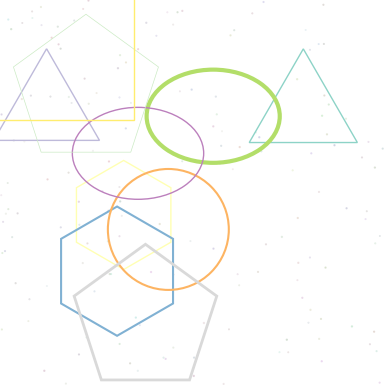[{"shape": "triangle", "thickness": 1, "radius": 0.81, "center": [0.788, 0.711]}, {"shape": "hexagon", "thickness": 1, "radius": 0.71, "center": [0.321, 0.442]}, {"shape": "triangle", "thickness": 1, "radius": 0.79, "center": [0.121, 0.715]}, {"shape": "hexagon", "thickness": 1.5, "radius": 0.84, "center": [0.304, 0.296]}, {"shape": "circle", "thickness": 1.5, "radius": 0.79, "center": [0.437, 0.404]}, {"shape": "oval", "thickness": 3, "radius": 0.86, "center": [0.554, 0.698]}, {"shape": "pentagon", "thickness": 2, "radius": 0.97, "center": [0.378, 0.171]}, {"shape": "oval", "thickness": 1, "radius": 0.85, "center": [0.358, 0.602]}, {"shape": "pentagon", "thickness": 0.5, "radius": 0.99, "center": [0.223, 0.765]}, {"shape": "square", "thickness": 1, "radius": 0.99, "center": [0.15, 0.887]}]